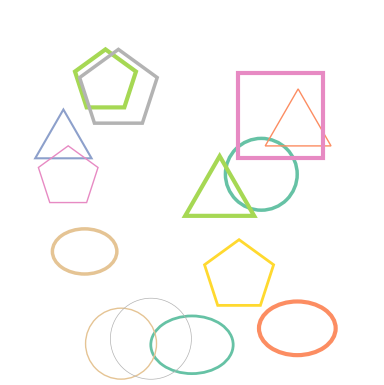[{"shape": "oval", "thickness": 2, "radius": 0.53, "center": [0.499, 0.104]}, {"shape": "circle", "thickness": 2.5, "radius": 0.47, "center": [0.679, 0.547]}, {"shape": "triangle", "thickness": 1, "radius": 0.49, "center": [0.774, 0.67]}, {"shape": "oval", "thickness": 3, "radius": 0.5, "center": [0.772, 0.147]}, {"shape": "triangle", "thickness": 1.5, "radius": 0.42, "center": [0.165, 0.631]}, {"shape": "square", "thickness": 3, "radius": 0.55, "center": [0.729, 0.7]}, {"shape": "pentagon", "thickness": 1, "radius": 0.41, "center": [0.177, 0.54]}, {"shape": "pentagon", "thickness": 3, "radius": 0.42, "center": [0.274, 0.788]}, {"shape": "triangle", "thickness": 3, "radius": 0.52, "center": [0.571, 0.491]}, {"shape": "pentagon", "thickness": 2, "radius": 0.47, "center": [0.621, 0.283]}, {"shape": "oval", "thickness": 2.5, "radius": 0.42, "center": [0.22, 0.347]}, {"shape": "circle", "thickness": 1, "radius": 0.46, "center": [0.314, 0.107]}, {"shape": "pentagon", "thickness": 2.5, "radius": 0.53, "center": [0.308, 0.766]}, {"shape": "circle", "thickness": 0.5, "radius": 0.53, "center": [0.392, 0.12]}]